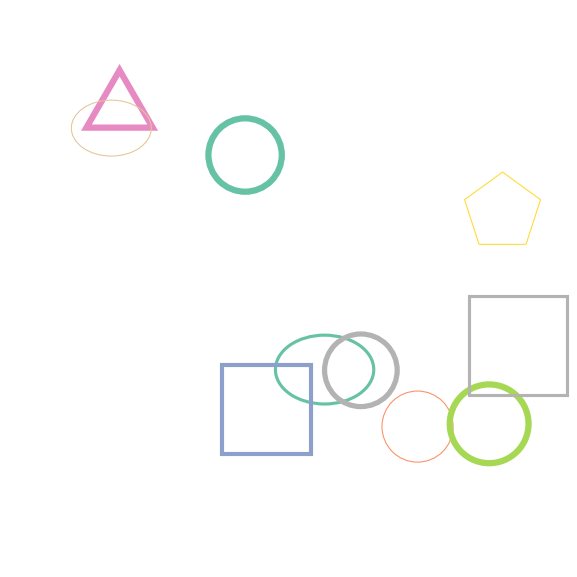[{"shape": "oval", "thickness": 1.5, "radius": 0.43, "center": [0.562, 0.359]}, {"shape": "circle", "thickness": 3, "radius": 0.32, "center": [0.424, 0.731]}, {"shape": "circle", "thickness": 0.5, "radius": 0.31, "center": [0.723, 0.26]}, {"shape": "square", "thickness": 2, "radius": 0.39, "center": [0.461, 0.291]}, {"shape": "triangle", "thickness": 3, "radius": 0.33, "center": [0.207, 0.811]}, {"shape": "circle", "thickness": 3, "radius": 0.34, "center": [0.847, 0.265]}, {"shape": "pentagon", "thickness": 0.5, "radius": 0.35, "center": [0.87, 0.632]}, {"shape": "oval", "thickness": 0.5, "radius": 0.35, "center": [0.193, 0.777]}, {"shape": "square", "thickness": 1.5, "radius": 0.43, "center": [0.897, 0.401]}, {"shape": "circle", "thickness": 2.5, "radius": 0.31, "center": [0.625, 0.358]}]